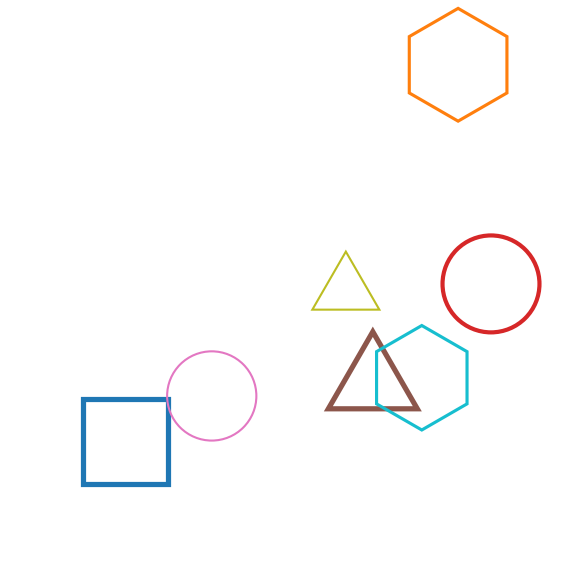[{"shape": "square", "thickness": 2.5, "radius": 0.37, "center": [0.217, 0.235]}, {"shape": "hexagon", "thickness": 1.5, "radius": 0.49, "center": [0.793, 0.887]}, {"shape": "circle", "thickness": 2, "radius": 0.42, "center": [0.85, 0.508]}, {"shape": "triangle", "thickness": 2.5, "radius": 0.44, "center": [0.646, 0.336]}, {"shape": "circle", "thickness": 1, "radius": 0.39, "center": [0.367, 0.314]}, {"shape": "triangle", "thickness": 1, "radius": 0.34, "center": [0.599, 0.496]}, {"shape": "hexagon", "thickness": 1.5, "radius": 0.45, "center": [0.73, 0.345]}]